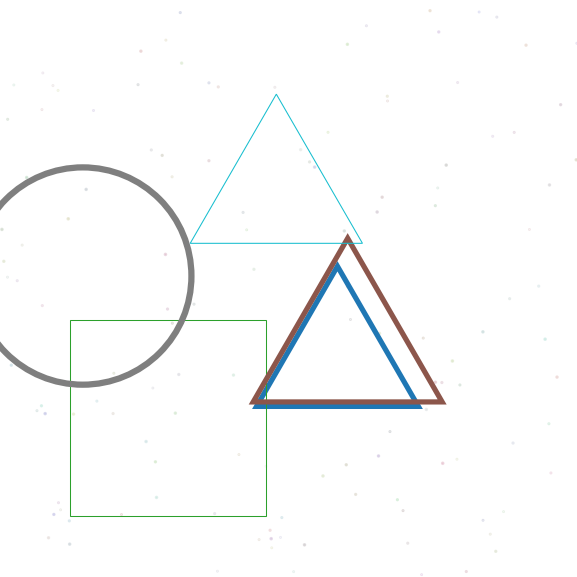[{"shape": "triangle", "thickness": 2.5, "radius": 0.81, "center": [0.584, 0.376]}, {"shape": "square", "thickness": 0.5, "radius": 0.85, "center": [0.291, 0.276]}, {"shape": "triangle", "thickness": 2.5, "radius": 0.94, "center": [0.602, 0.398]}, {"shape": "circle", "thickness": 3, "radius": 0.94, "center": [0.143, 0.521]}, {"shape": "triangle", "thickness": 0.5, "radius": 0.86, "center": [0.478, 0.664]}]